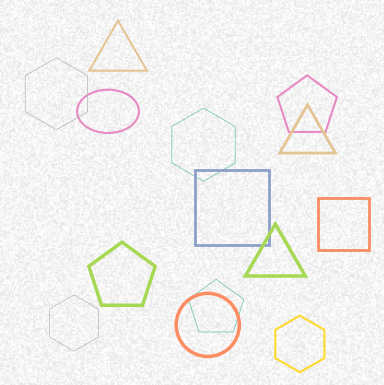[{"shape": "hexagon", "thickness": 0.5, "radius": 0.47, "center": [0.529, 0.624]}, {"shape": "pentagon", "thickness": 0.5, "radius": 0.38, "center": [0.562, 0.199]}, {"shape": "square", "thickness": 2, "radius": 0.33, "center": [0.891, 0.419]}, {"shape": "circle", "thickness": 2.5, "radius": 0.41, "center": [0.54, 0.156]}, {"shape": "square", "thickness": 2, "radius": 0.48, "center": [0.602, 0.461]}, {"shape": "oval", "thickness": 1.5, "radius": 0.4, "center": [0.281, 0.711]}, {"shape": "pentagon", "thickness": 1.5, "radius": 0.41, "center": [0.798, 0.723]}, {"shape": "triangle", "thickness": 2.5, "radius": 0.45, "center": [0.715, 0.328]}, {"shape": "pentagon", "thickness": 2.5, "radius": 0.45, "center": [0.317, 0.28]}, {"shape": "hexagon", "thickness": 1.5, "radius": 0.37, "center": [0.779, 0.107]}, {"shape": "triangle", "thickness": 1.5, "radius": 0.43, "center": [0.307, 0.86]}, {"shape": "triangle", "thickness": 2, "radius": 0.42, "center": [0.799, 0.644]}, {"shape": "hexagon", "thickness": 0.5, "radius": 0.37, "center": [0.192, 0.161]}, {"shape": "hexagon", "thickness": 0.5, "radius": 0.47, "center": [0.147, 0.757]}]